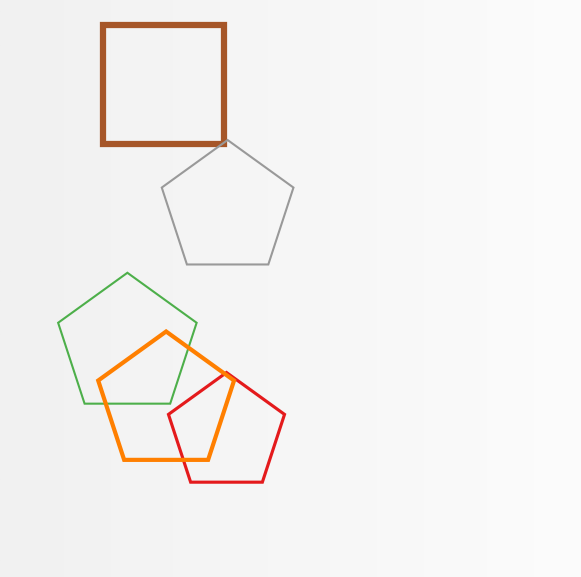[{"shape": "pentagon", "thickness": 1.5, "radius": 0.52, "center": [0.39, 0.249]}, {"shape": "pentagon", "thickness": 1, "radius": 0.63, "center": [0.219, 0.402]}, {"shape": "pentagon", "thickness": 2, "radius": 0.61, "center": [0.286, 0.302]}, {"shape": "square", "thickness": 3, "radius": 0.52, "center": [0.281, 0.852]}, {"shape": "pentagon", "thickness": 1, "radius": 0.6, "center": [0.392, 0.638]}]